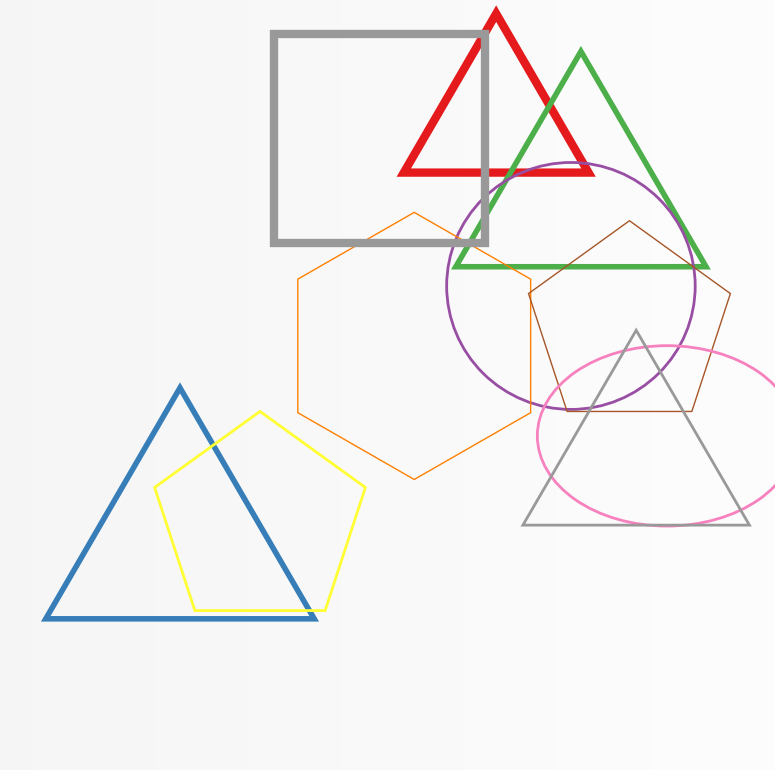[{"shape": "triangle", "thickness": 3, "radius": 0.69, "center": [0.64, 0.845]}, {"shape": "triangle", "thickness": 2, "radius": 1.0, "center": [0.232, 0.296]}, {"shape": "triangle", "thickness": 2, "radius": 0.93, "center": [0.75, 0.747]}, {"shape": "circle", "thickness": 1, "radius": 0.8, "center": [0.737, 0.629]}, {"shape": "hexagon", "thickness": 0.5, "radius": 0.87, "center": [0.534, 0.551]}, {"shape": "pentagon", "thickness": 1, "radius": 0.71, "center": [0.335, 0.323]}, {"shape": "pentagon", "thickness": 0.5, "radius": 0.68, "center": [0.812, 0.576]}, {"shape": "oval", "thickness": 1, "radius": 0.84, "center": [0.861, 0.434]}, {"shape": "square", "thickness": 3, "radius": 0.68, "center": [0.49, 0.821]}, {"shape": "triangle", "thickness": 1, "radius": 0.84, "center": [0.821, 0.402]}]